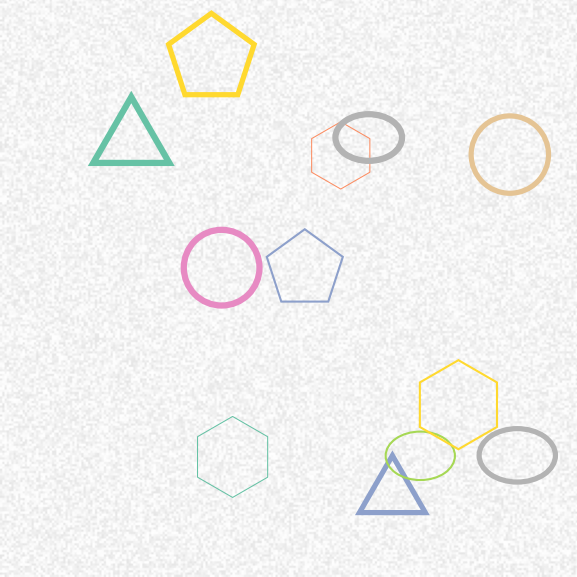[{"shape": "triangle", "thickness": 3, "radius": 0.38, "center": [0.227, 0.755]}, {"shape": "hexagon", "thickness": 0.5, "radius": 0.35, "center": [0.403, 0.208]}, {"shape": "hexagon", "thickness": 0.5, "radius": 0.29, "center": [0.59, 0.73]}, {"shape": "pentagon", "thickness": 1, "radius": 0.35, "center": [0.528, 0.533]}, {"shape": "triangle", "thickness": 2.5, "radius": 0.33, "center": [0.679, 0.144]}, {"shape": "circle", "thickness": 3, "radius": 0.33, "center": [0.384, 0.536]}, {"shape": "oval", "thickness": 1, "radius": 0.3, "center": [0.728, 0.21]}, {"shape": "pentagon", "thickness": 2.5, "radius": 0.39, "center": [0.366, 0.898]}, {"shape": "hexagon", "thickness": 1, "radius": 0.39, "center": [0.794, 0.298]}, {"shape": "circle", "thickness": 2.5, "radius": 0.33, "center": [0.883, 0.731]}, {"shape": "oval", "thickness": 3, "radius": 0.29, "center": [0.639, 0.761]}, {"shape": "oval", "thickness": 2.5, "radius": 0.33, "center": [0.896, 0.211]}]